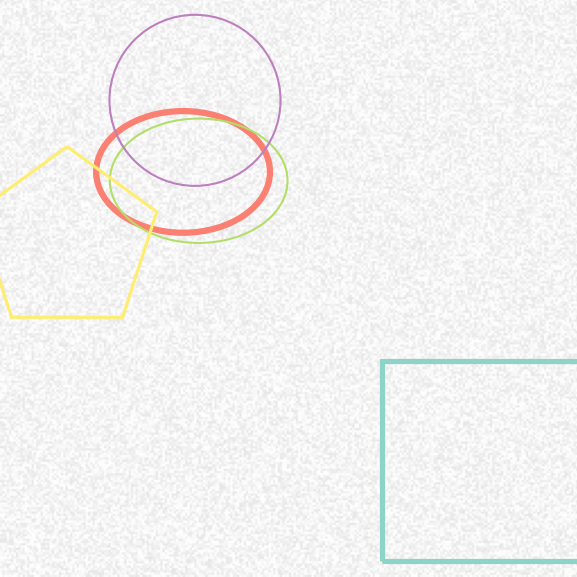[{"shape": "square", "thickness": 2.5, "radius": 0.86, "center": [0.835, 0.201]}, {"shape": "oval", "thickness": 3, "radius": 0.75, "center": [0.317, 0.701]}, {"shape": "oval", "thickness": 1, "radius": 0.77, "center": [0.344, 0.686]}, {"shape": "circle", "thickness": 1, "radius": 0.74, "center": [0.338, 0.825]}, {"shape": "pentagon", "thickness": 1.5, "radius": 0.82, "center": [0.116, 0.582]}]